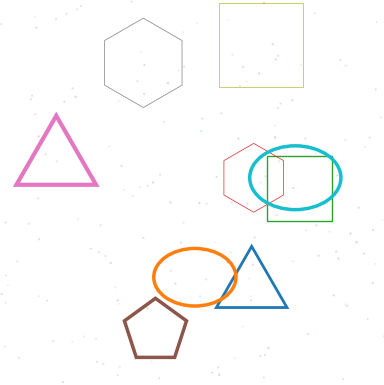[{"shape": "triangle", "thickness": 2, "radius": 0.53, "center": [0.654, 0.254]}, {"shape": "oval", "thickness": 2.5, "radius": 0.53, "center": [0.506, 0.28]}, {"shape": "square", "thickness": 1, "radius": 0.42, "center": [0.778, 0.51]}, {"shape": "hexagon", "thickness": 0.5, "radius": 0.45, "center": [0.659, 0.538]}, {"shape": "pentagon", "thickness": 2.5, "radius": 0.42, "center": [0.404, 0.14]}, {"shape": "triangle", "thickness": 3, "radius": 0.6, "center": [0.146, 0.58]}, {"shape": "hexagon", "thickness": 0.5, "radius": 0.58, "center": [0.372, 0.837]}, {"shape": "square", "thickness": 0.5, "radius": 0.55, "center": [0.679, 0.883]}, {"shape": "oval", "thickness": 2.5, "radius": 0.59, "center": [0.767, 0.538]}]